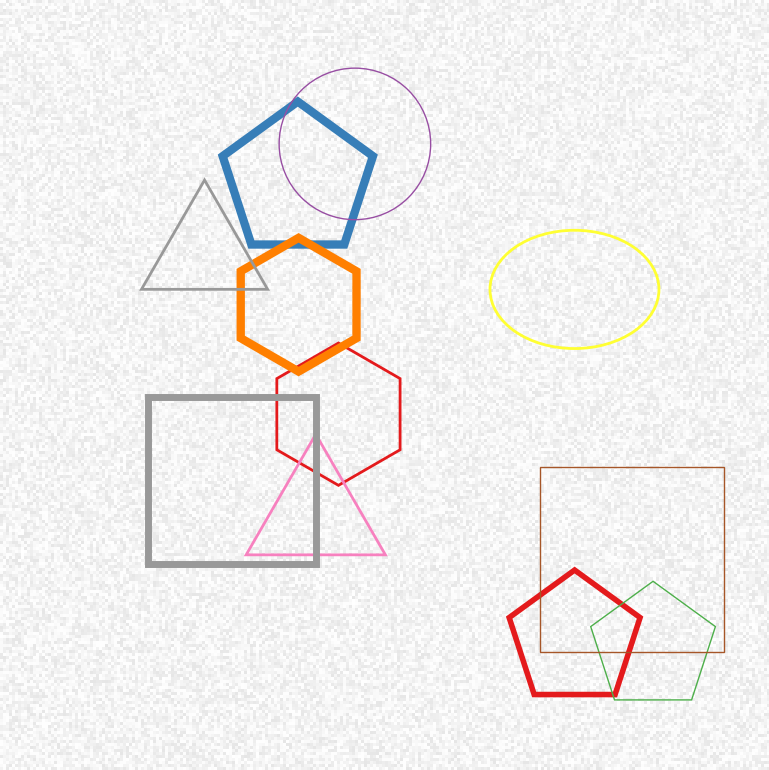[{"shape": "pentagon", "thickness": 2, "radius": 0.45, "center": [0.746, 0.17]}, {"shape": "hexagon", "thickness": 1, "radius": 0.46, "center": [0.44, 0.462]}, {"shape": "pentagon", "thickness": 3, "radius": 0.51, "center": [0.387, 0.765]}, {"shape": "pentagon", "thickness": 0.5, "radius": 0.43, "center": [0.848, 0.16]}, {"shape": "circle", "thickness": 0.5, "radius": 0.49, "center": [0.461, 0.813]}, {"shape": "hexagon", "thickness": 3, "radius": 0.43, "center": [0.388, 0.604]}, {"shape": "oval", "thickness": 1, "radius": 0.55, "center": [0.746, 0.624]}, {"shape": "square", "thickness": 0.5, "radius": 0.6, "center": [0.821, 0.273]}, {"shape": "triangle", "thickness": 1, "radius": 0.52, "center": [0.41, 0.332]}, {"shape": "square", "thickness": 2.5, "radius": 0.54, "center": [0.301, 0.376]}, {"shape": "triangle", "thickness": 1, "radius": 0.47, "center": [0.266, 0.672]}]